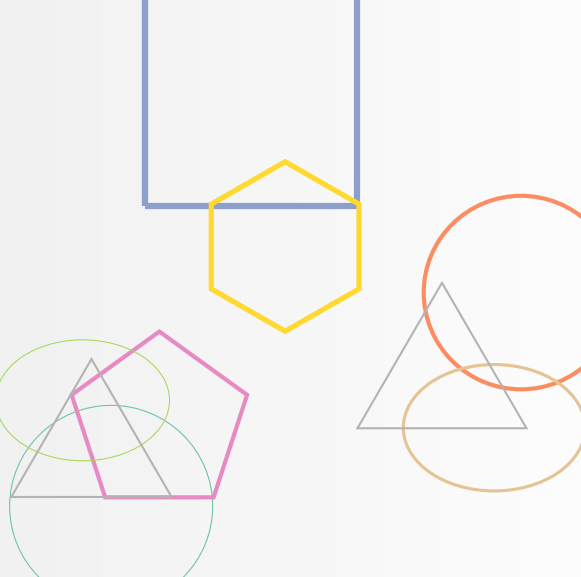[{"shape": "circle", "thickness": 0.5, "radius": 0.87, "center": [0.191, 0.123]}, {"shape": "circle", "thickness": 2, "radius": 0.84, "center": [0.897, 0.493]}, {"shape": "square", "thickness": 3, "radius": 0.91, "center": [0.432, 0.825]}, {"shape": "pentagon", "thickness": 2, "radius": 0.79, "center": [0.274, 0.266]}, {"shape": "oval", "thickness": 0.5, "radius": 0.75, "center": [0.142, 0.306]}, {"shape": "hexagon", "thickness": 2.5, "radius": 0.73, "center": [0.491, 0.572]}, {"shape": "oval", "thickness": 1.5, "radius": 0.78, "center": [0.85, 0.258]}, {"shape": "triangle", "thickness": 1, "radius": 0.8, "center": [0.157, 0.218]}, {"shape": "triangle", "thickness": 1, "radius": 0.84, "center": [0.76, 0.342]}]